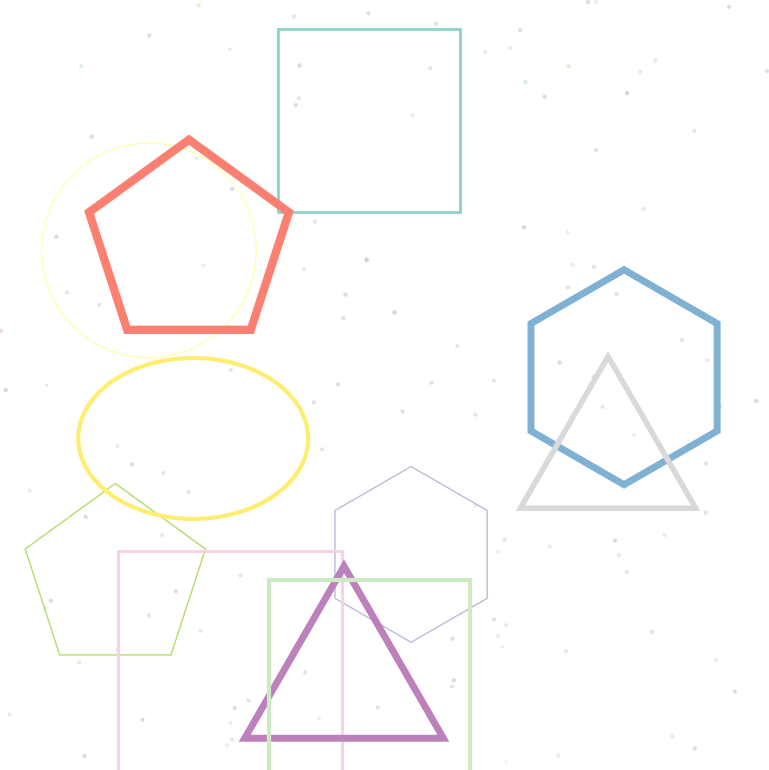[{"shape": "square", "thickness": 1, "radius": 0.59, "center": [0.479, 0.844]}, {"shape": "circle", "thickness": 0.5, "radius": 0.7, "center": [0.193, 0.675]}, {"shape": "hexagon", "thickness": 0.5, "radius": 0.57, "center": [0.534, 0.28]}, {"shape": "pentagon", "thickness": 3, "radius": 0.68, "center": [0.245, 0.682]}, {"shape": "hexagon", "thickness": 2.5, "radius": 0.7, "center": [0.81, 0.51]}, {"shape": "pentagon", "thickness": 0.5, "radius": 0.62, "center": [0.15, 0.249]}, {"shape": "square", "thickness": 1, "radius": 0.73, "center": [0.299, 0.139]}, {"shape": "triangle", "thickness": 2, "radius": 0.66, "center": [0.79, 0.406]}, {"shape": "triangle", "thickness": 2.5, "radius": 0.74, "center": [0.447, 0.116]}, {"shape": "square", "thickness": 1.5, "radius": 0.65, "center": [0.48, 0.117]}, {"shape": "oval", "thickness": 1.5, "radius": 0.75, "center": [0.251, 0.431]}]